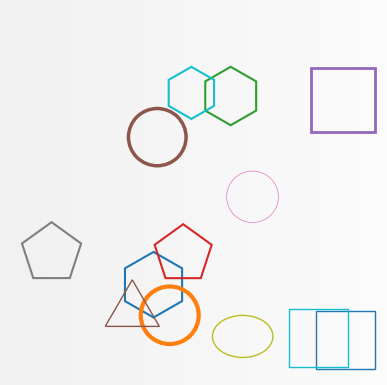[{"shape": "square", "thickness": 1, "radius": 0.38, "center": [0.891, 0.117]}, {"shape": "hexagon", "thickness": 1.5, "radius": 0.43, "center": [0.396, 0.26]}, {"shape": "circle", "thickness": 3, "radius": 0.37, "center": [0.438, 0.181]}, {"shape": "hexagon", "thickness": 1.5, "radius": 0.38, "center": [0.595, 0.751]}, {"shape": "pentagon", "thickness": 1.5, "radius": 0.39, "center": [0.473, 0.34]}, {"shape": "square", "thickness": 2, "radius": 0.41, "center": [0.886, 0.741]}, {"shape": "triangle", "thickness": 1, "radius": 0.4, "center": [0.341, 0.193]}, {"shape": "circle", "thickness": 2.5, "radius": 0.37, "center": [0.406, 0.644]}, {"shape": "circle", "thickness": 0.5, "radius": 0.33, "center": [0.652, 0.489]}, {"shape": "pentagon", "thickness": 1.5, "radius": 0.4, "center": [0.133, 0.343]}, {"shape": "oval", "thickness": 1, "radius": 0.39, "center": [0.626, 0.126]}, {"shape": "square", "thickness": 1, "radius": 0.38, "center": [0.822, 0.122]}, {"shape": "hexagon", "thickness": 1.5, "radius": 0.34, "center": [0.494, 0.759]}]